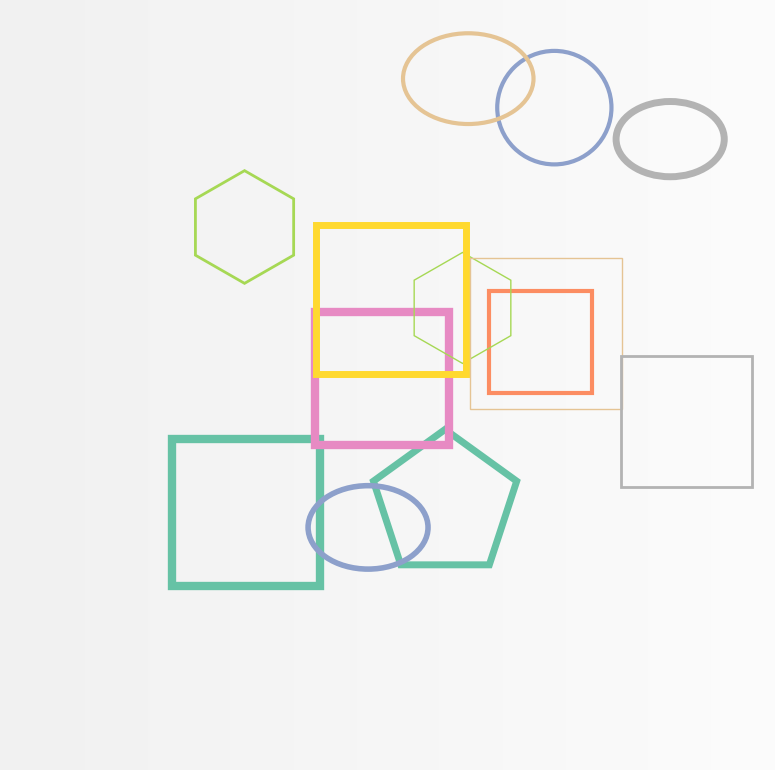[{"shape": "pentagon", "thickness": 2.5, "radius": 0.49, "center": [0.574, 0.345]}, {"shape": "square", "thickness": 3, "radius": 0.48, "center": [0.317, 0.334]}, {"shape": "square", "thickness": 1.5, "radius": 0.33, "center": [0.697, 0.556]}, {"shape": "oval", "thickness": 2, "radius": 0.39, "center": [0.475, 0.315]}, {"shape": "circle", "thickness": 1.5, "radius": 0.37, "center": [0.715, 0.86]}, {"shape": "square", "thickness": 3, "radius": 0.43, "center": [0.493, 0.509]}, {"shape": "hexagon", "thickness": 1, "radius": 0.37, "center": [0.316, 0.705]}, {"shape": "hexagon", "thickness": 0.5, "radius": 0.36, "center": [0.597, 0.6]}, {"shape": "square", "thickness": 2.5, "radius": 0.49, "center": [0.504, 0.611]}, {"shape": "square", "thickness": 0.5, "radius": 0.49, "center": [0.704, 0.567]}, {"shape": "oval", "thickness": 1.5, "radius": 0.42, "center": [0.604, 0.898]}, {"shape": "square", "thickness": 1, "radius": 0.42, "center": [0.886, 0.452]}, {"shape": "oval", "thickness": 2.5, "radius": 0.35, "center": [0.865, 0.819]}]